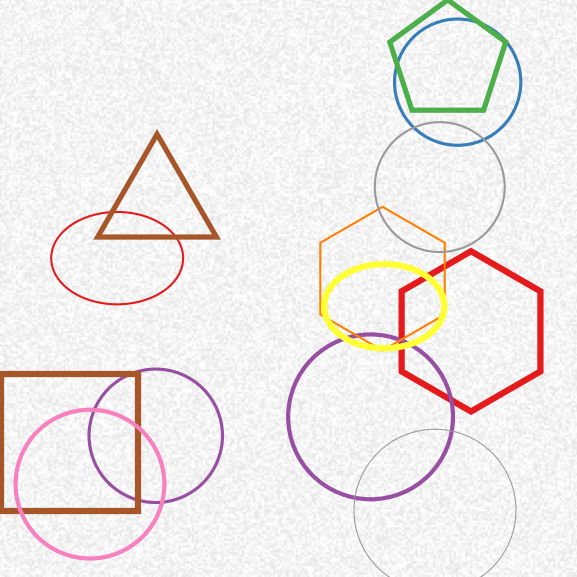[{"shape": "oval", "thickness": 1, "radius": 0.57, "center": [0.203, 0.552]}, {"shape": "hexagon", "thickness": 3, "radius": 0.69, "center": [0.816, 0.425]}, {"shape": "circle", "thickness": 1.5, "radius": 0.55, "center": [0.792, 0.857]}, {"shape": "pentagon", "thickness": 2.5, "radius": 0.53, "center": [0.775, 0.894]}, {"shape": "circle", "thickness": 1.5, "radius": 0.58, "center": [0.27, 0.245]}, {"shape": "circle", "thickness": 2, "radius": 0.71, "center": [0.642, 0.277]}, {"shape": "hexagon", "thickness": 1, "radius": 0.62, "center": [0.662, 0.517]}, {"shape": "oval", "thickness": 3, "radius": 0.52, "center": [0.665, 0.469]}, {"shape": "square", "thickness": 3, "radius": 0.59, "center": [0.121, 0.232]}, {"shape": "triangle", "thickness": 2.5, "radius": 0.59, "center": [0.272, 0.648]}, {"shape": "circle", "thickness": 2, "radius": 0.64, "center": [0.156, 0.161]}, {"shape": "circle", "thickness": 0.5, "radius": 0.7, "center": [0.753, 0.116]}, {"shape": "circle", "thickness": 1, "radius": 0.56, "center": [0.761, 0.675]}]